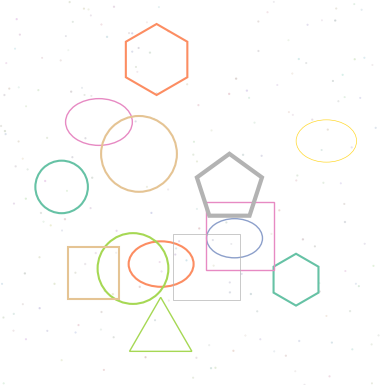[{"shape": "hexagon", "thickness": 1.5, "radius": 0.34, "center": [0.769, 0.274]}, {"shape": "circle", "thickness": 1.5, "radius": 0.34, "center": [0.16, 0.514]}, {"shape": "hexagon", "thickness": 1.5, "radius": 0.46, "center": [0.407, 0.845]}, {"shape": "oval", "thickness": 1.5, "radius": 0.42, "center": [0.419, 0.314]}, {"shape": "oval", "thickness": 1, "radius": 0.36, "center": [0.609, 0.381]}, {"shape": "square", "thickness": 1, "radius": 0.44, "center": [0.624, 0.388]}, {"shape": "oval", "thickness": 1, "radius": 0.43, "center": [0.257, 0.683]}, {"shape": "triangle", "thickness": 1, "radius": 0.47, "center": [0.417, 0.134]}, {"shape": "circle", "thickness": 1.5, "radius": 0.46, "center": [0.345, 0.303]}, {"shape": "oval", "thickness": 0.5, "radius": 0.39, "center": [0.848, 0.634]}, {"shape": "square", "thickness": 1.5, "radius": 0.33, "center": [0.243, 0.291]}, {"shape": "circle", "thickness": 1.5, "radius": 0.49, "center": [0.361, 0.6]}, {"shape": "square", "thickness": 0.5, "radius": 0.43, "center": [0.536, 0.306]}, {"shape": "pentagon", "thickness": 3, "radius": 0.44, "center": [0.596, 0.512]}]